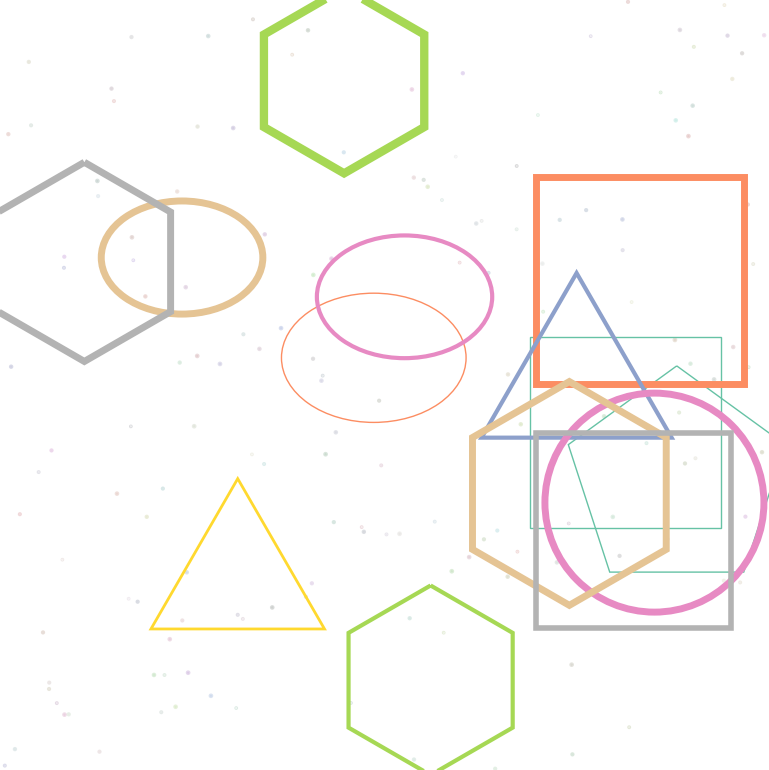[{"shape": "pentagon", "thickness": 0.5, "radius": 0.74, "center": [0.879, 0.377]}, {"shape": "square", "thickness": 0.5, "radius": 0.62, "center": [0.813, 0.438]}, {"shape": "oval", "thickness": 0.5, "radius": 0.6, "center": [0.485, 0.535]}, {"shape": "square", "thickness": 2.5, "radius": 0.67, "center": [0.831, 0.636]}, {"shape": "triangle", "thickness": 1.5, "radius": 0.71, "center": [0.749, 0.503]}, {"shape": "circle", "thickness": 2.5, "radius": 0.71, "center": [0.85, 0.347]}, {"shape": "oval", "thickness": 1.5, "radius": 0.57, "center": [0.525, 0.615]}, {"shape": "hexagon", "thickness": 3, "radius": 0.6, "center": [0.447, 0.895]}, {"shape": "hexagon", "thickness": 1.5, "radius": 0.62, "center": [0.559, 0.117]}, {"shape": "triangle", "thickness": 1, "radius": 0.65, "center": [0.309, 0.248]}, {"shape": "oval", "thickness": 2.5, "radius": 0.52, "center": [0.236, 0.666]}, {"shape": "hexagon", "thickness": 2.5, "radius": 0.73, "center": [0.739, 0.359]}, {"shape": "hexagon", "thickness": 2.5, "radius": 0.65, "center": [0.11, 0.66]}, {"shape": "square", "thickness": 2, "radius": 0.63, "center": [0.823, 0.311]}]